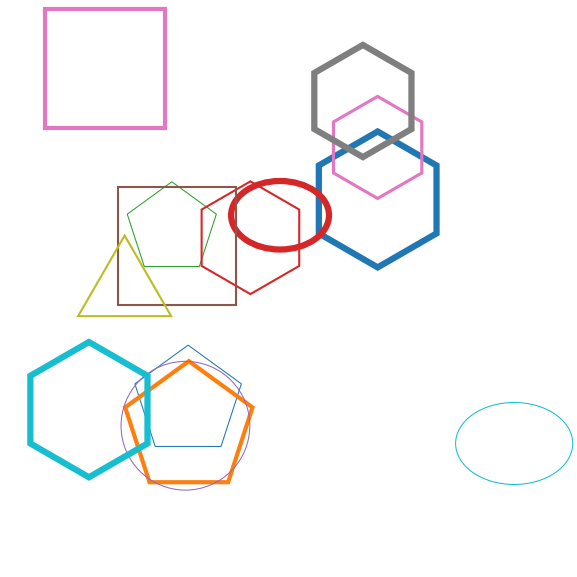[{"shape": "pentagon", "thickness": 0.5, "radius": 0.48, "center": [0.326, 0.305]}, {"shape": "hexagon", "thickness": 3, "radius": 0.59, "center": [0.654, 0.654]}, {"shape": "pentagon", "thickness": 2, "radius": 0.58, "center": [0.327, 0.258]}, {"shape": "pentagon", "thickness": 0.5, "radius": 0.41, "center": [0.297, 0.603]}, {"shape": "hexagon", "thickness": 1, "radius": 0.49, "center": [0.434, 0.587]}, {"shape": "oval", "thickness": 3, "radius": 0.42, "center": [0.485, 0.626]}, {"shape": "circle", "thickness": 0.5, "radius": 0.56, "center": [0.321, 0.262]}, {"shape": "square", "thickness": 1, "radius": 0.51, "center": [0.306, 0.573]}, {"shape": "hexagon", "thickness": 1.5, "radius": 0.44, "center": [0.654, 0.744]}, {"shape": "square", "thickness": 2, "radius": 0.52, "center": [0.182, 0.88]}, {"shape": "hexagon", "thickness": 3, "radius": 0.49, "center": [0.628, 0.824]}, {"shape": "triangle", "thickness": 1, "radius": 0.47, "center": [0.216, 0.498]}, {"shape": "oval", "thickness": 0.5, "radius": 0.51, "center": [0.89, 0.231]}, {"shape": "hexagon", "thickness": 3, "radius": 0.59, "center": [0.154, 0.29]}]